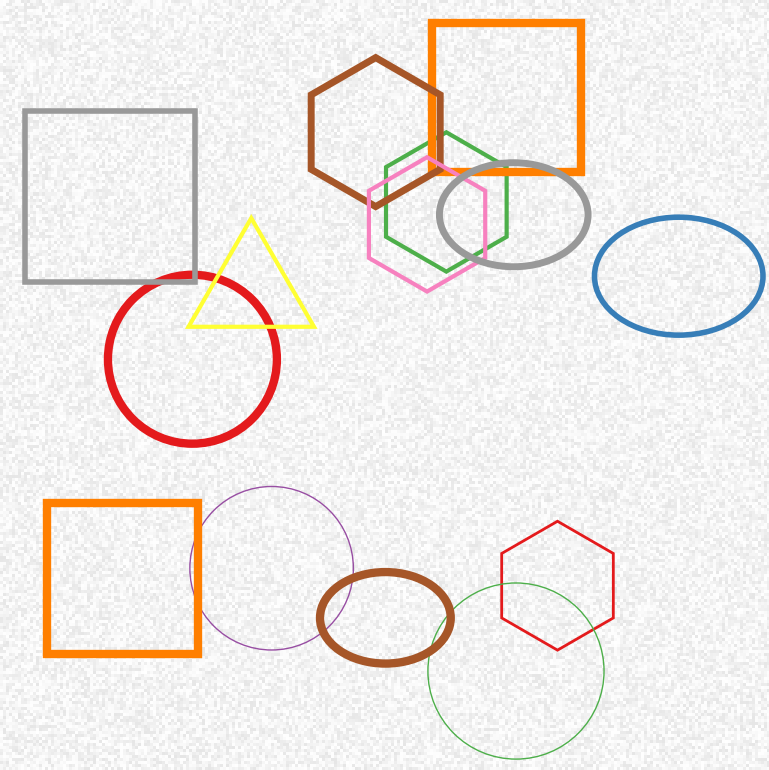[{"shape": "circle", "thickness": 3, "radius": 0.55, "center": [0.25, 0.533]}, {"shape": "hexagon", "thickness": 1, "radius": 0.42, "center": [0.724, 0.239]}, {"shape": "oval", "thickness": 2, "radius": 0.55, "center": [0.881, 0.641]}, {"shape": "circle", "thickness": 0.5, "radius": 0.57, "center": [0.67, 0.129]}, {"shape": "hexagon", "thickness": 1.5, "radius": 0.45, "center": [0.58, 0.738]}, {"shape": "circle", "thickness": 0.5, "radius": 0.53, "center": [0.353, 0.262]}, {"shape": "square", "thickness": 3, "radius": 0.49, "center": [0.159, 0.249]}, {"shape": "square", "thickness": 3, "radius": 0.48, "center": [0.657, 0.873]}, {"shape": "triangle", "thickness": 1.5, "radius": 0.47, "center": [0.326, 0.623]}, {"shape": "hexagon", "thickness": 2.5, "radius": 0.48, "center": [0.488, 0.828]}, {"shape": "oval", "thickness": 3, "radius": 0.42, "center": [0.5, 0.198]}, {"shape": "hexagon", "thickness": 1.5, "radius": 0.44, "center": [0.555, 0.709]}, {"shape": "oval", "thickness": 2.5, "radius": 0.48, "center": [0.667, 0.721]}, {"shape": "square", "thickness": 2, "radius": 0.55, "center": [0.143, 0.745]}]